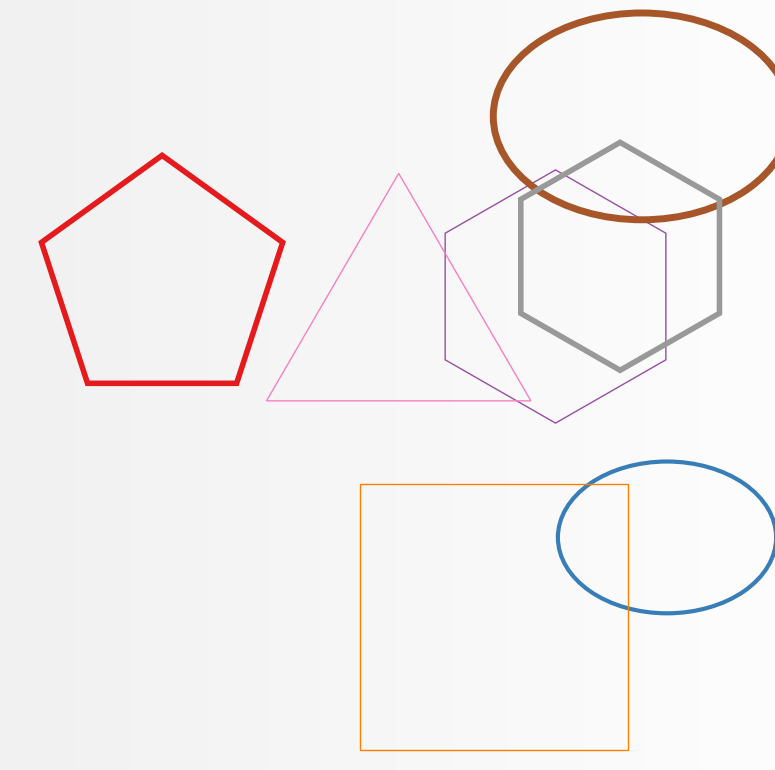[{"shape": "pentagon", "thickness": 2, "radius": 0.82, "center": [0.209, 0.635]}, {"shape": "oval", "thickness": 1.5, "radius": 0.7, "center": [0.861, 0.302]}, {"shape": "hexagon", "thickness": 0.5, "radius": 0.82, "center": [0.717, 0.615]}, {"shape": "square", "thickness": 0.5, "radius": 0.87, "center": [0.638, 0.199]}, {"shape": "oval", "thickness": 2.5, "radius": 0.96, "center": [0.828, 0.849]}, {"shape": "triangle", "thickness": 0.5, "radius": 0.98, "center": [0.514, 0.578]}, {"shape": "hexagon", "thickness": 2, "radius": 0.74, "center": [0.8, 0.667]}]